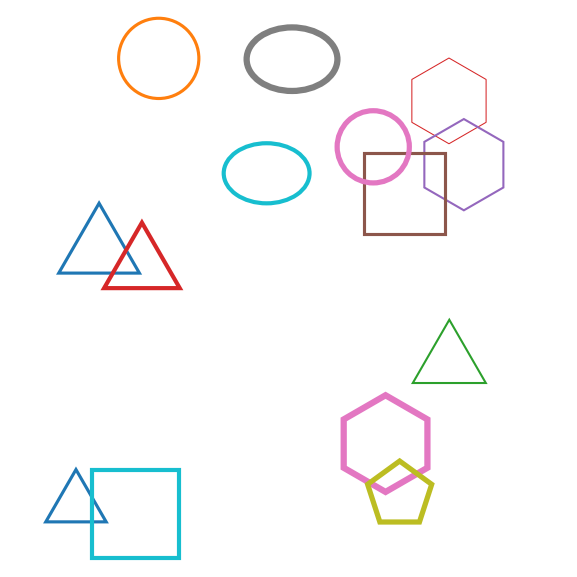[{"shape": "triangle", "thickness": 1.5, "radius": 0.4, "center": [0.172, 0.567]}, {"shape": "triangle", "thickness": 1.5, "radius": 0.3, "center": [0.132, 0.126]}, {"shape": "circle", "thickness": 1.5, "radius": 0.35, "center": [0.275, 0.898]}, {"shape": "triangle", "thickness": 1, "radius": 0.37, "center": [0.778, 0.372]}, {"shape": "hexagon", "thickness": 0.5, "radius": 0.37, "center": [0.777, 0.824]}, {"shape": "triangle", "thickness": 2, "radius": 0.38, "center": [0.246, 0.538]}, {"shape": "hexagon", "thickness": 1, "radius": 0.4, "center": [0.803, 0.714]}, {"shape": "square", "thickness": 1.5, "radius": 0.35, "center": [0.7, 0.665]}, {"shape": "circle", "thickness": 2.5, "radius": 0.31, "center": [0.646, 0.745]}, {"shape": "hexagon", "thickness": 3, "radius": 0.42, "center": [0.668, 0.231]}, {"shape": "oval", "thickness": 3, "radius": 0.39, "center": [0.506, 0.897]}, {"shape": "pentagon", "thickness": 2.5, "radius": 0.29, "center": [0.692, 0.142]}, {"shape": "oval", "thickness": 2, "radius": 0.37, "center": [0.462, 0.699]}, {"shape": "square", "thickness": 2, "radius": 0.38, "center": [0.235, 0.109]}]